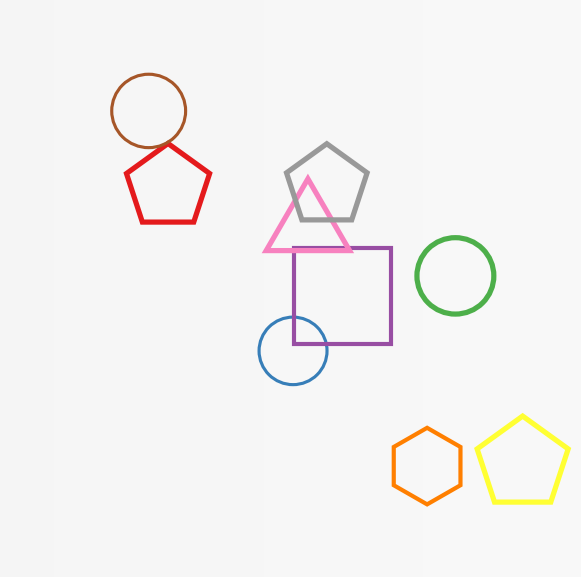[{"shape": "pentagon", "thickness": 2.5, "radius": 0.38, "center": [0.289, 0.675]}, {"shape": "circle", "thickness": 1.5, "radius": 0.29, "center": [0.504, 0.392]}, {"shape": "circle", "thickness": 2.5, "radius": 0.33, "center": [0.783, 0.521]}, {"shape": "square", "thickness": 2, "radius": 0.41, "center": [0.589, 0.486]}, {"shape": "hexagon", "thickness": 2, "radius": 0.33, "center": [0.735, 0.192]}, {"shape": "pentagon", "thickness": 2.5, "radius": 0.41, "center": [0.899, 0.196]}, {"shape": "circle", "thickness": 1.5, "radius": 0.32, "center": [0.256, 0.807]}, {"shape": "triangle", "thickness": 2.5, "radius": 0.41, "center": [0.53, 0.607]}, {"shape": "pentagon", "thickness": 2.5, "radius": 0.36, "center": [0.562, 0.677]}]